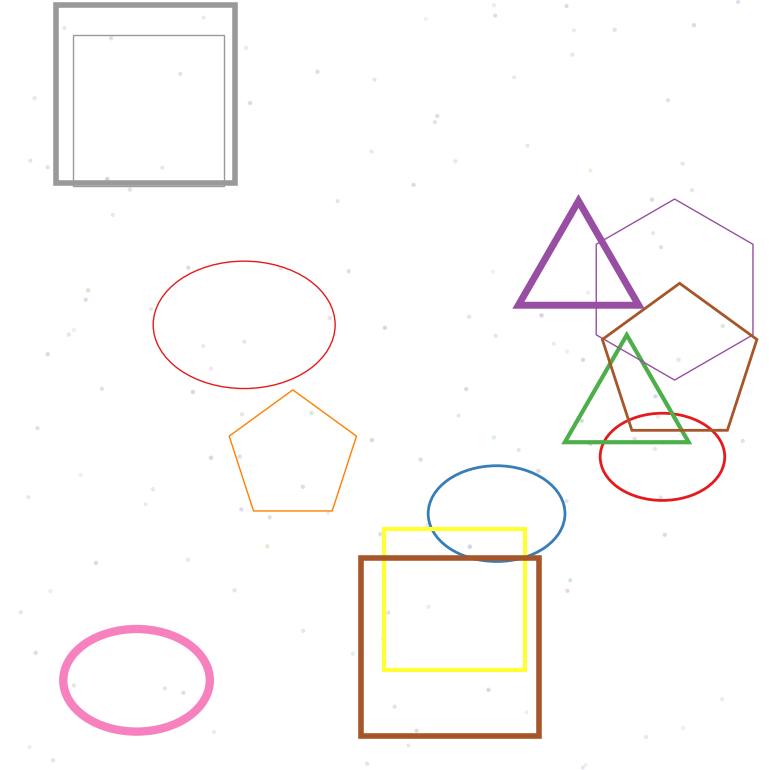[{"shape": "oval", "thickness": 0.5, "radius": 0.59, "center": [0.317, 0.578]}, {"shape": "oval", "thickness": 1, "radius": 0.4, "center": [0.86, 0.407]}, {"shape": "oval", "thickness": 1, "radius": 0.44, "center": [0.645, 0.333]}, {"shape": "triangle", "thickness": 1.5, "radius": 0.46, "center": [0.814, 0.472]}, {"shape": "hexagon", "thickness": 0.5, "radius": 0.59, "center": [0.876, 0.624]}, {"shape": "triangle", "thickness": 2.5, "radius": 0.45, "center": [0.751, 0.649]}, {"shape": "pentagon", "thickness": 0.5, "radius": 0.43, "center": [0.38, 0.407]}, {"shape": "square", "thickness": 1.5, "radius": 0.46, "center": [0.591, 0.222]}, {"shape": "pentagon", "thickness": 1, "radius": 0.53, "center": [0.883, 0.527]}, {"shape": "square", "thickness": 2, "radius": 0.58, "center": [0.584, 0.16]}, {"shape": "oval", "thickness": 3, "radius": 0.48, "center": [0.177, 0.116]}, {"shape": "square", "thickness": 0.5, "radius": 0.49, "center": [0.193, 0.856]}, {"shape": "square", "thickness": 2, "radius": 0.58, "center": [0.189, 0.878]}]